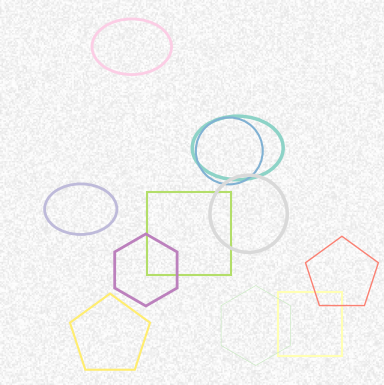[{"shape": "oval", "thickness": 2.5, "radius": 0.59, "center": [0.618, 0.616]}, {"shape": "square", "thickness": 1.5, "radius": 0.42, "center": [0.806, 0.159]}, {"shape": "oval", "thickness": 2, "radius": 0.47, "center": [0.21, 0.457]}, {"shape": "pentagon", "thickness": 1, "radius": 0.5, "center": [0.888, 0.287]}, {"shape": "circle", "thickness": 1.5, "radius": 0.43, "center": [0.596, 0.608]}, {"shape": "square", "thickness": 1.5, "radius": 0.54, "center": [0.492, 0.394]}, {"shape": "oval", "thickness": 2, "radius": 0.52, "center": [0.342, 0.879]}, {"shape": "circle", "thickness": 2.5, "radius": 0.5, "center": [0.646, 0.445]}, {"shape": "hexagon", "thickness": 2, "radius": 0.47, "center": [0.379, 0.299]}, {"shape": "hexagon", "thickness": 0.5, "radius": 0.52, "center": [0.664, 0.154]}, {"shape": "pentagon", "thickness": 1.5, "radius": 0.55, "center": [0.286, 0.128]}]